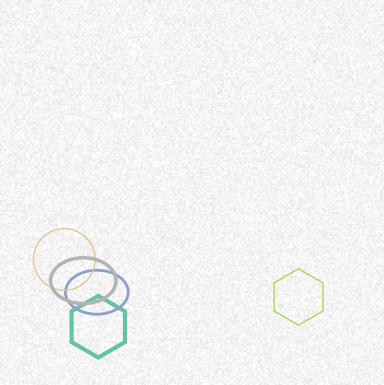[{"shape": "hexagon", "thickness": 3, "radius": 0.4, "center": [0.255, 0.151]}, {"shape": "oval", "thickness": 2, "radius": 0.41, "center": [0.252, 0.241]}, {"shape": "hexagon", "thickness": 1, "radius": 0.37, "center": [0.775, 0.229]}, {"shape": "circle", "thickness": 1, "radius": 0.4, "center": [0.167, 0.326]}, {"shape": "oval", "thickness": 2.5, "radius": 0.42, "center": [0.216, 0.271]}]